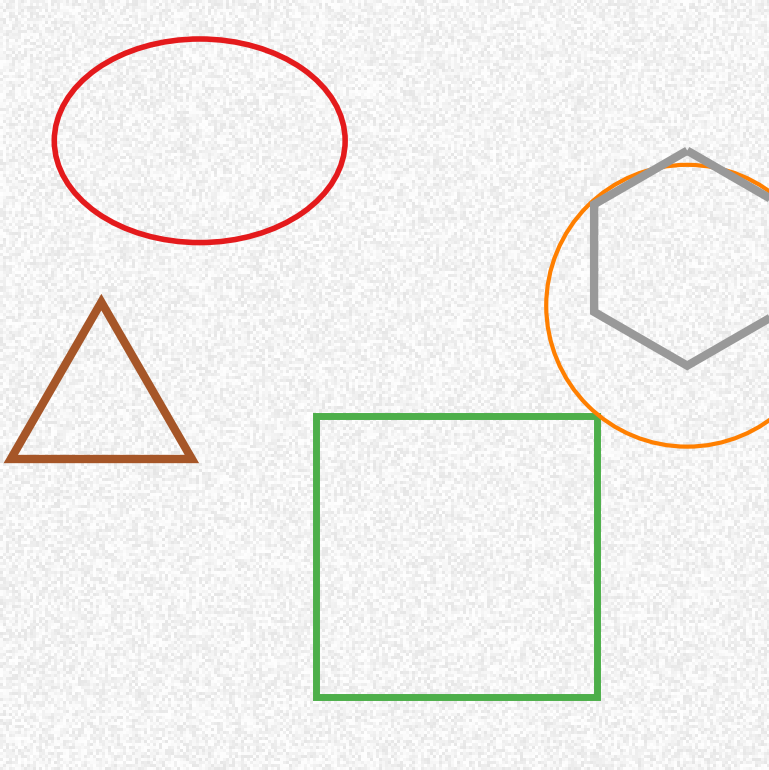[{"shape": "oval", "thickness": 2, "radius": 0.94, "center": [0.259, 0.817]}, {"shape": "square", "thickness": 2.5, "radius": 0.91, "center": [0.593, 0.277]}, {"shape": "circle", "thickness": 1.5, "radius": 0.91, "center": [0.892, 0.603]}, {"shape": "triangle", "thickness": 3, "radius": 0.68, "center": [0.132, 0.472]}, {"shape": "hexagon", "thickness": 3, "radius": 0.7, "center": [0.893, 0.665]}]